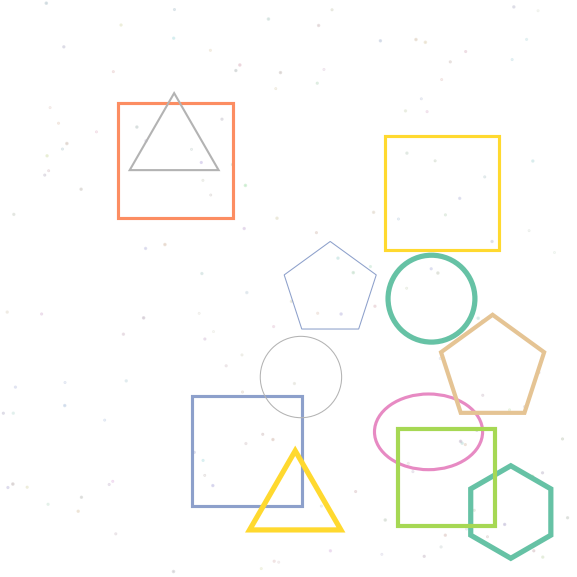[{"shape": "circle", "thickness": 2.5, "radius": 0.38, "center": [0.747, 0.482]}, {"shape": "hexagon", "thickness": 2.5, "radius": 0.4, "center": [0.884, 0.113]}, {"shape": "square", "thickness": 1.5, "radius": 0.5, "center": [0.304, 0.721]}, {"shape": "square", "thickness": 1.5, "radius": 0.48, "center": [0.427, 0.218]}, {"shape": "pentagon", "thickness": 0.5, "radius": 0.42, "center": [0.572, 0.497]}, {"shape": "oval", "thickness": 1.5, "radius": 0.47, "center": [0.742, 0.251]}, {"shape": "square", "thickness": 2, "radius": 0.42, "center": [0.773, 0.172]}, {"shape": "triangle", "thickness": 2.5, "radius": 0.46, "center": [0.511, 0.127]}, {"shape": "square", "thickness": 1.5, "radius": 0.49, "center": [0.765, 0.665]}, {"shape": "pentagon", "thickness": 2, "radius": 0.47, "center": [0.853, 0.36]}, {"shape": "circle", "thickness": 0.5, "radius": 0.35, "center": [0.521, 0.346]}, {"shape": "triangle", "thickness": 1, "radius": 0.44, "center": [0.302, 0.749]}]